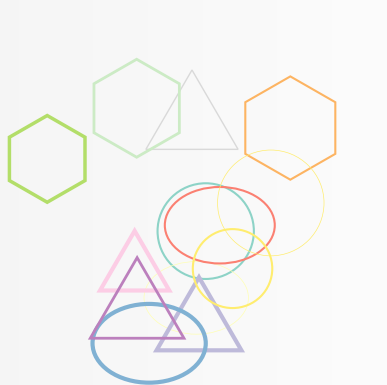[{"shape": "circle", "thickness": 1.5, "radius": 0.62, "center": [0.531, 0.4]}, {"shape": "oval", "thickness": 0.5, "radius": 0.67, "center": [0.506, 0.226]}, {"shape": "triangle", "thickness": 3, "radius": 0.63, "center": [0.514, 0.153]}, {"shape": "oval", "thickness": 1.5, "radius": 0.71, "center": [0.567, 0.415]}, {"shape": "oval", "thickness": 3, "radius": 0.73, "center": [0.385, 0.108]}, {"shape": "hexagon", "thickness": 1.5, "radius": 0.67, "center": [0.749, 0.667]}, {"shape": "hexagon", "thickness": 2.5, "radius": 0.56, "center": [0.122, 0.587]}, {"shape": "triangle", "thickness": 3, "radius": 0.52, "center": [0.347, 0.297]}, {"shape": "triangle", "thickness": 1, "radius": 0.69, "center": [0.495, 0.681]}, {"shape": "triangle", "thickness": 2, "radius": 0.7, "center": [0.354, 0.191]}, {"shape": "hexagon", "thickness": 2, "radius": 0.64, "center": [0.353, 0.719]}, {"shape": "circle", "thickness": 0.5, "radius": 0.69, "center": [0.699, 0.473]}, {"shape": "circle", "thickness": 1.5, "radius": 0.51, "center": [0.6, 0.302]}]